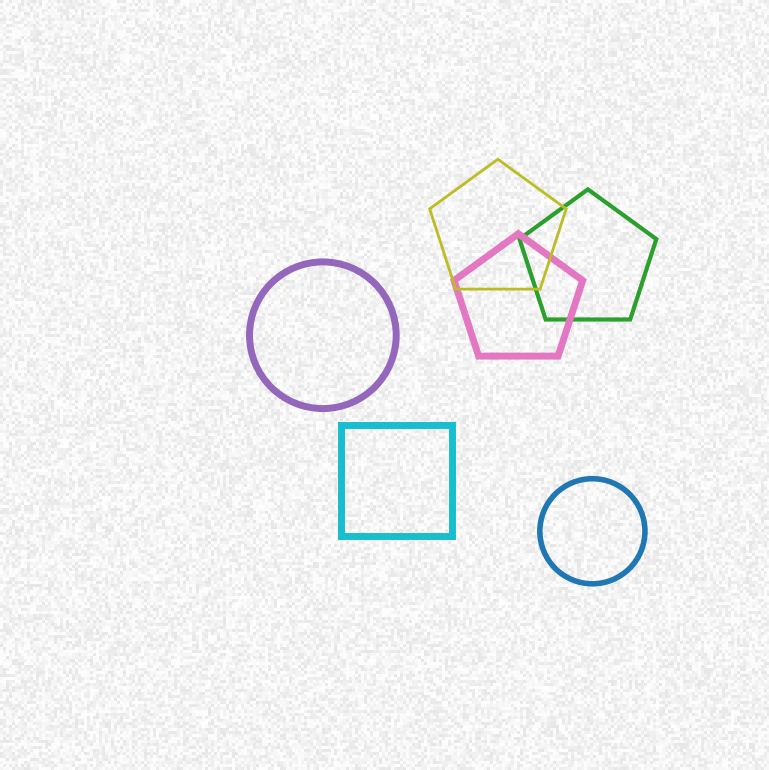[{"shape": "circle", "thickness": 2, "radius": 0.34, "center": [0.769, 0.31]}, {"shape": "pentagon", "thickness": 1.5, "radius": 0.47, "center": [0.764, 0.661]}, {"shape": "circle", "thickness": 2.5, "radius": 0.48, "center": [0.419, 0.565]}, {"shape": "pentagon", "thickness": 2.5, "radius": 0.44, "center": [0.673, 0.609]}, {"shape": "pentagon", "thickness": 1, "radius": 0.47, "center": [0.647, 0.7]}, {"shape": "square", "thickness": 2.5, "radius": 0.36, "center": [0.515, 0.376]}]